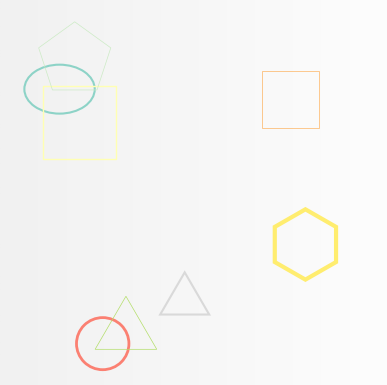[{"shape": "oval", "thickness": 1.5, "radius": 0.45, "center": [0.154, 0.768]}, {"shape": "square", "thickness": 1, "radius": 0.47, "center": [0.205, 0.682]}, {"shape": "circle", "thickness": 2, "radius": 0.34, "center": [0.265, 0.107]}, {"shape": "square", "thickness": 0.5, "radius": 0.37, "center": [0.75, 0.741]}, {"shape": "triangle", "thickness": 0.5, "radius": 0.46, "center": [0.325, 0.139]}, {"shape": "triangle", "thickness": 1.5, "radius": 0.37, "center": [0.477, 0.22]}, {"shape": "pentagon", "thickness": 0.5, "radius": 0.49, "center": [0.193, 0.846]}, {"shape": "hexagon", "thickness": 3, "radius": 0.46, "center": [0.788, 0.365]}]